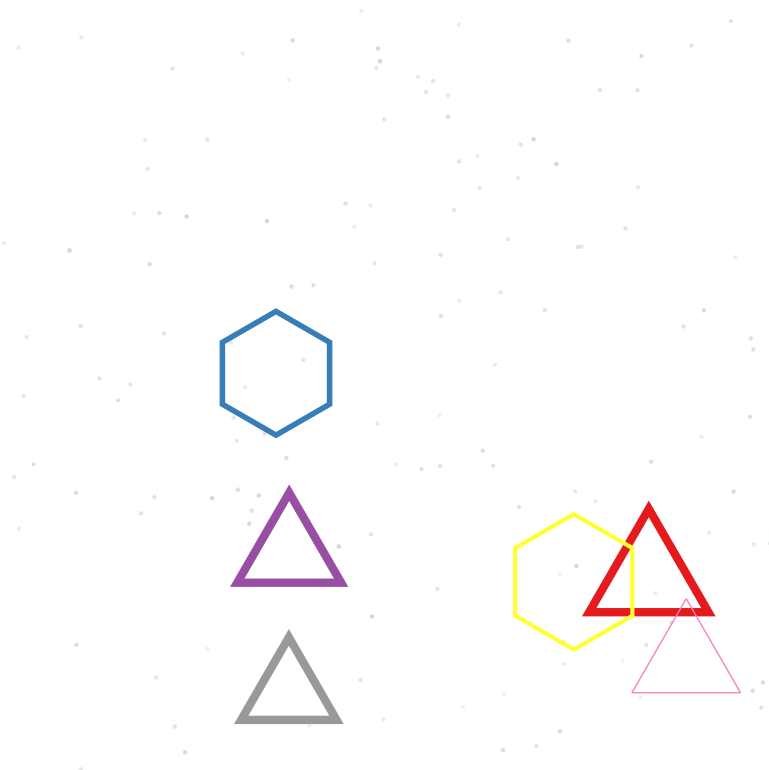[{"shape": "triangle", "thickness": 3, "radius": 0.45, "center": [0.843, 0.25]}, {"shape": "hexagon", "thickness": 2, "radius": 0.4, "center": [0.358, 0.515]}, {"shape": "triangle", "thickness": 3, "radius": 0.39, "center": [0.376, 0.282]}, {"shape": "hexagon", "thickness": 1.5, "radius": 0.44, "center": [0.745, 0.244]}, {"shape": "triangle", "thickness": 0.5, "radius": 0.41, "center": [0.891, 0.141]}, {"shape": "triangle", "thickness": 3, "radius": 0.36, "center": [0.375, 0.101]}]